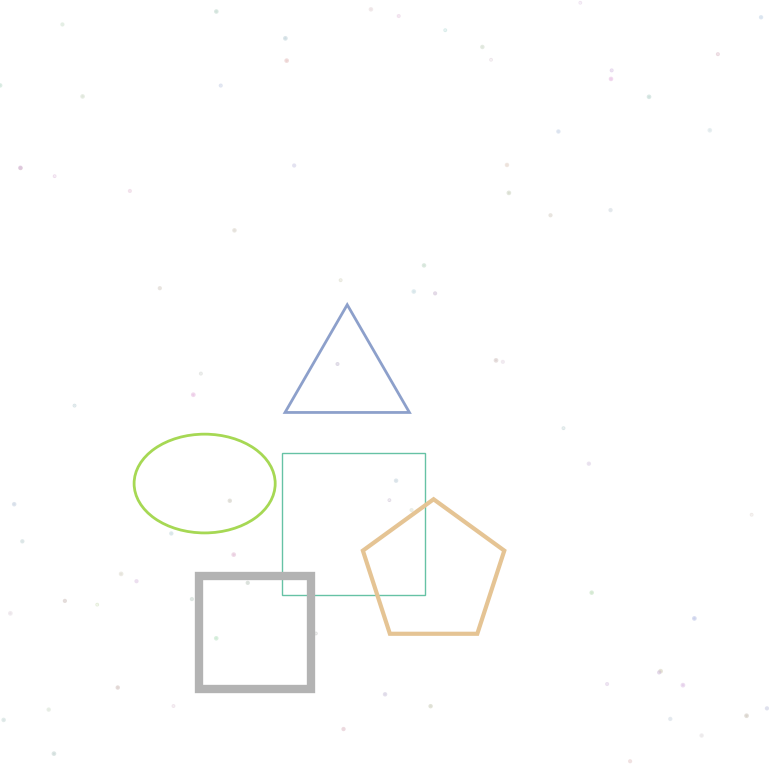[{"shape": "square", "thickness": 0.5, "radius": 0.46, "center": [0.459, 0.319]}, {"shape": "triangle", "thickness": 1, "radius": 0.47, "center": [0.451, 0.511]}, {"shape": "oval", "thickness": 1, "radius": 0.46, "center": [0.266, 0.372]}, {"shape": "pentagon", "thickness": 1.5, "radius": 0.48, "center": [0.563, 0.255]}, {"shape": "square", "thickness": 3, "radius": 0.36, "center": [0.331, 0.179]}]